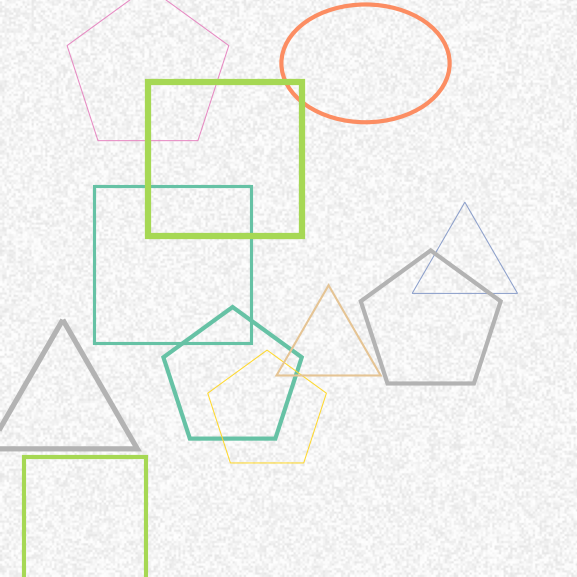[{"shape": "pentagon", "thickness": 2, "radius": 0.63, "center": [0.403, 0.342]}, {"shape": "square", "thickness": 1.5, "radius": 0.68, "center": [0.299, 0.541]}, {"shape": "oval", "thickness": 2, "radius": 0.73, "center": [0.633, 0.889]}, {"shape": "triangle", "thickness": 0.5, "radius": 0.53, "center": [0.805, 0.544]}, {"shape": "pentagon", "thickness": 0.5, "radius": 0.74, "center": [0.256, 0.875]}, {"shape": "square", "thickness": 3, "radius": 0.67, "center": [0.39, 0.724]}, {"shape": "square", "thickness": 2, "radius": 0.53, "center": [0.147, 0.101]}, {"shape": "pentagon", "thickness": 0.5, "radius": 0.54, "center": [0.462, 0.285]}, {"shape": "triangle", "thickness": 1, "radius": 0.52, "center": [0.569, 0.401]}, {"shape": "triangle", "thickness": 2.5, "radius": 0.75, "center": [0.109, 0.296]}, {"shape": "pentagon", "thickness": 2, "radius": 0.64, "center": [0.746, 0.438]}]